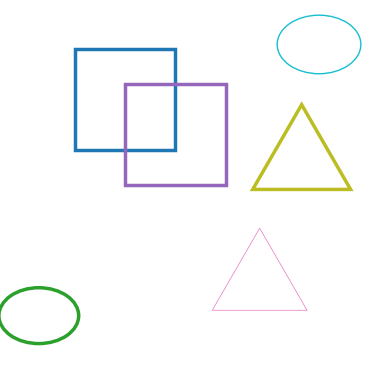[{"shape": "square", "thickness": 2.5, "radius": 0.65, "center": [0.324, 0.742]}, {"shape": "oval", "thickness": 2.5, "radius": 0.52, "center": [0.101, 0.18]}, {"shape": "square", "thickness": 2.5, "radius": 0.65, "center": [0.455, 0.65]}, {"shape": "triangle", "thickness": 0.5, "radius": 0.71, "center": [0.674, 0.265]}, {"shape": "triangle", "thickness": 2.5, "radius": 0.73, "center": [0.784, 0.581]}, {"shape": "oval", "thickness": 1, "radius": 0.54, "center": [0.829, 0.885]}]